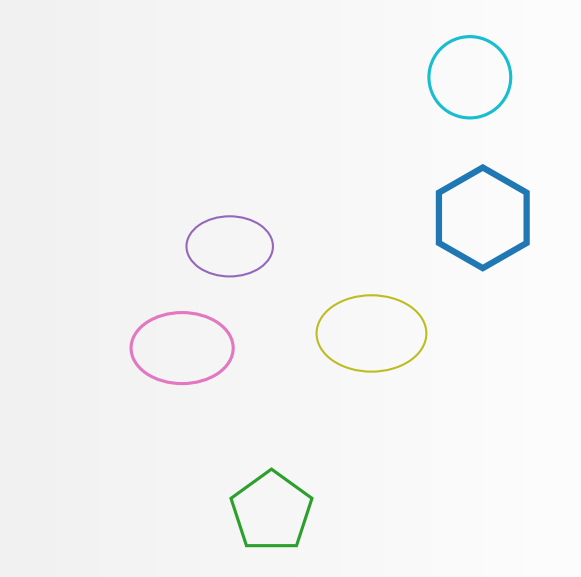[{"shape": "hexagon", "thickness": 3, "radius": 0.44, "center": [0.831, 0.622]}, {"shape": "pentagon", "thickness": 1.5, "radius": 0.37, "center": [0.467, 0.114]}, {"shape": "oval", "thickness": 1, "radius": 0.37, "center": [0.395, 0.573]}, {"shape": "oval", "thickness": 1.5, "radius": 0.44, "center": [0.313, 0.396]}, {"shape": "oval", "thickness": 1, "radius": 0.47, "center": [0.639, 0.422]}, {"shape": "circle", "thickness": 1.5, "radius": 0.35, "center": [0.808, 0.865]}]